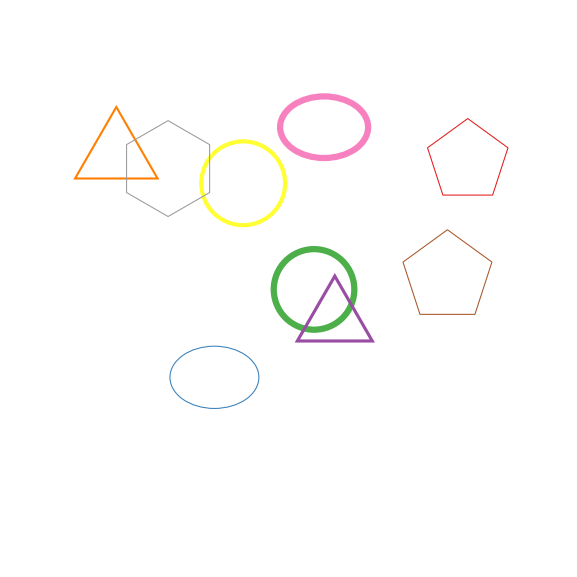[{"shape": "pentagon", "thickness": 0.5, "radius": 0.37, "center": [0.81, 0.721]}, {"shape": "oval", "thickness": 0.5, "radius": 0.38, "center": [0.371, 0.346]}, {"shape": "circle", "thickness": 3, "radius": 0.35, "center": [0.544, 0.498]}, {"shape": "triangle", "thickness": 1.5, "radius": 0.37, "center": [0.58, 0.446]}, {"shape": "triangle", "thickness": 1, "radius": 0.41, "center": [0.201, 0.731]}, {"shape": "circle", "thickness": 2, "radius": 0.36, "center": [0.421, 0.682]}, {"shape": "pentagon", "thickness": 0.5, "radius": 0.4, "center": [0.775, 0.52]}, {"shape": "oval", "thickness": 3, "radius": 0.38, "center": [0.561, 0.779]}, {"shape": "hexagon", "thickness": 0.5, "radius": 0.42, "center": [0.291, 0.707]}]